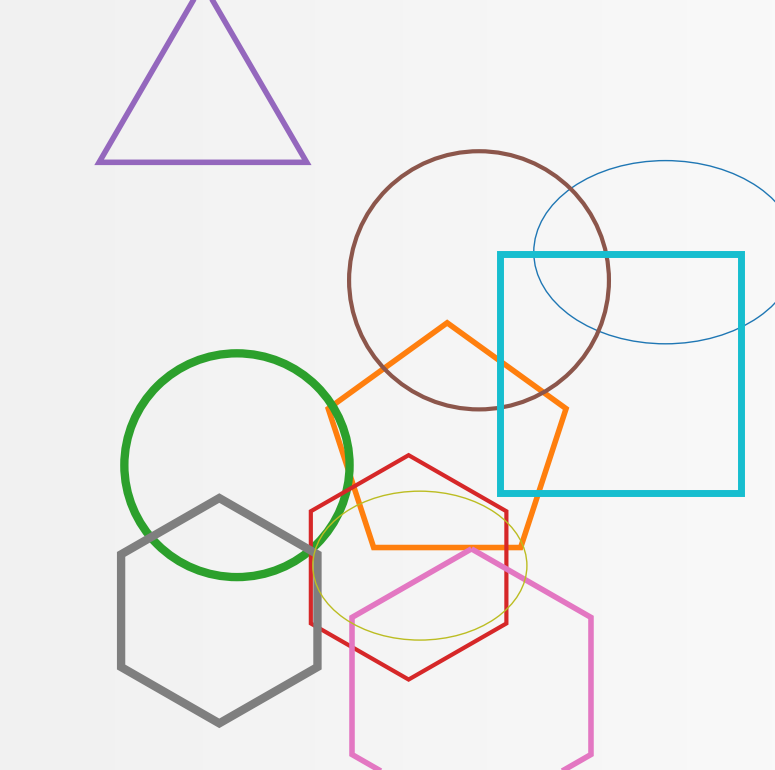[{"shape": "oval", "thickness": 0.5, "radius": 0.85, "center": [0.859, 0.672]}, {"shape": "pentagon", "thickness": 2, "radius": 0.81, "center": [0.577, 0.419]}, {"shape": "circle", "thickness": 3, "radius": 0.73, "center": [0.306, 0.396]}, {"shape": "hexagon", "thickness": 1.5, "radius": 0.73, "center": [0.527, 0.263]}, {"shape": "triangle", "thickness": 2, "radius": 0.77, "center": [0.262, 0.867]}, {"shape": "circle", "thickness": 1.5, "radius": 0.84, "center": [0.618, 0.636]}, {"shape": "hexagon", "thickness": 2, "radius": 0.89, "center": [0.608, 0.109]}, {"shape": "hexagon", "thickness": 3, "radius": 0.73, "center": [0.283, 0.207]}, {"shape": "oval", "thickness": 0.5, "radius": 0.69, "center": [0.542, 0.265]}, {"shape": "square", "thickness": 2.5, "radius": 0.78, "center": [0.801, 0.515]}]